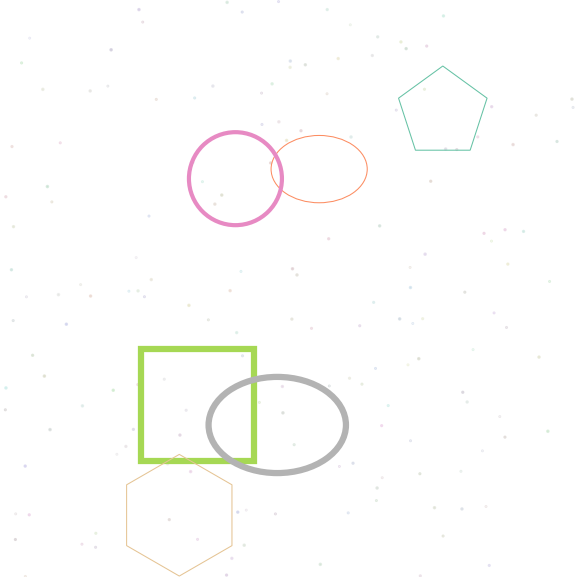[{"shape": "pentagon", "thickness": 0.5, "radius": 0.4, "center": [0.767, 0.804]}, {"shape": "oval", "thickness": 0.5, "radius": 0.42, "center": [0.553, 0.706]}, {"shape": "circle", "thickness": 2, "radius": 0.4, "center": [0.408, 0.69]}, {"shape": "square", "thickness": 3, "radius": 0.49, "center": [0.342, 0.298]}, {"shape": "hexagon", "thickness": 0.5, "radius": 0.53, "center": [0.31, 0.107]}, {"shape": "oval", "thickness": 3, "radius": 0.59, "center": [0.48, 0.263]}]